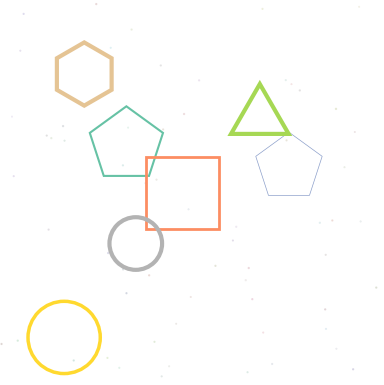[{"shape": "pentagon", "thickness": 1.5, "radius": 0.5, "center": [0.328, 0.624]}, {"shape": "square", "thickness": 2, "radius": 0.47, "center": [0.474, 0.499]}, {"shape": "pentagon", "thickness": 0.5, "radius": 0.45, "center": [0.751, 0.566]}, {"shape": "triangle", "thickness": 3, "radius": 0.43, "center": [0.675, 0.695]}, {"shape": "circle", "thickness": 2.5, "radius": 0.47, "center": [0.167, 0.124]}, {"shape": "hexagon", "thickness": 3, "radius": 0.41, "center": [0.219, 0.808]}, {"shape": "circle", "thickness": 3, "radius": 0.34, "center": [0.353, 0.367]}]